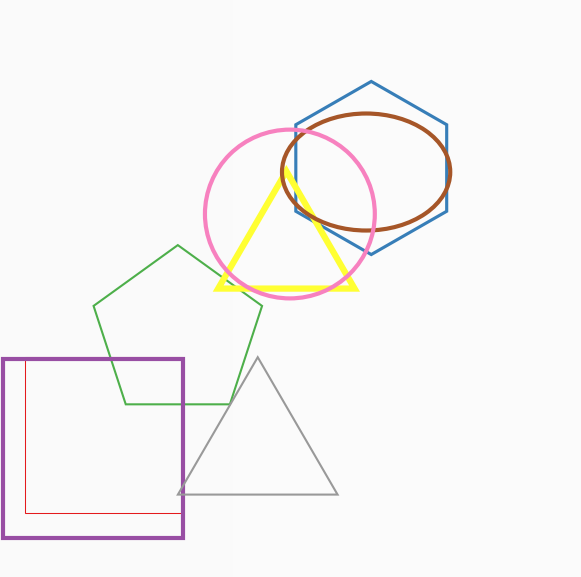[{"shape": "square", "thickness": 0.5, "radius": 0.68, "center": [0.178, 0.246]}, {"shape": "hexagon", "thickness": 1.5, "radius": 0.75, "center": [0.639, 0.708]}, {"shape": "pentagon", "thickness": 1, "radius": 0.76, "center": [0.306, 0.422]}, {"shape": "square", "thickness": 2, "radius": 0.77, "center": [0.16, 0.222]}, {"shape": "triangle", "thickness": 3, "radius": 0.68, "center": [0.493, 0.567]}, {"shape": "oval", "thickness": 2, "radius": 0.72, "center": [0.63, 0.701]}, {"shape": "circle", "thickness": 2, "radius": 0.73, "center": [0.499, 0.629]}, {"shape": "triangle", "thickness": 1, "radius": 0.79, "center": [0.443, 0.222]}]